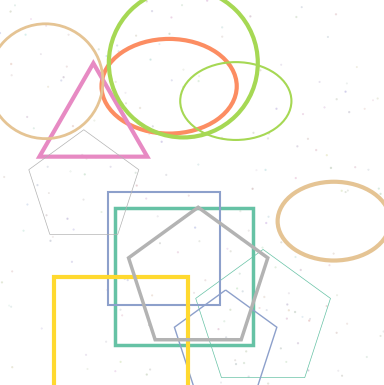[{"shape": "pentagon", "thickness": 0.5, "radius": 0.92, "center": [0.683, 0.168]}, {"shape": "square", "thickness": 2.5, "radius": 0.89, "center": [0.477, 0.282]}, {"shape": "oval", "thickness": 3, "radius": 0.88, "center": [0.439, 0.776]}, {"shape": "square", "thickness": 1.5, "radius": 0.73, "center": [0.426, 0.355]}, {"shape": "pentagon", "thickness": 1, "radius": 0.7, "center": [0.586, 0.107]}, {"shape": "triangle", "thickness": 3, "radius": 0.81, "center": [0.242, 0.674]}, {"shape": "circle", "thickness": 3, "radius": 0.97, "center": [0.476, 0.836]}, {"shape": "oval", "thickness": 1.5, "radius": 0.72, "center": [0.613, 0.738]}, {"shape": "square", "thickness": 3, "radius": 0.87, "center": [0.314, 0.107]}, {"shape": "circle", "thickness": 2, "radius": 0.75, "center": [0.118, 0.789]}, {"shape": "oval", "thickness": 3, "radius": 0.73, "center": [0.867, 0.426]}, {"shape": "pentagon", "thickness": 0.5, "radius": 0.75, "center": [0.218, 0.513]}, {"shape": "pentagon", "thickness": 2.5, "radius": 0.95, "center": [0.515, 0.271]}]